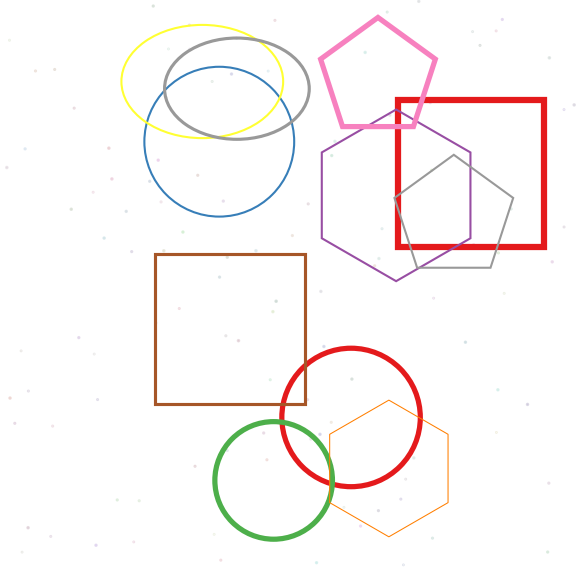[{"shape": "square", "thickness": 3, "radius": 0.63, "center": [0.815, 0.699]}, {"shape": "circle", "thickness": 2.5, "radius": 0.6, "center": [0.608, 0.276]}, {"shape": "circle", "thickness": 1, "radius": 0.65, "center": [0.38, 0.754]}, {"shape": "circle", "thickness": 2.5, "radius": 0.51, "center": [0.474, 0.167]}, {"shape": "hexagon", "thickness": 1, "radius": 0.74, "center": [0.686, 0.661]}, {"shape": "hexagon", "thickness": 0.5, "radius": 0.59, "center": [0.673, 0.188]}, {"shape": "oval", "thickness": 1, "radius": 0.7, "center": [0.35, 0.858]}, {"shape": "square", "thickness": 1.5, "radius": 0.65, "center": [0.398, 0.429]}, {"shape": "pentagon", "thickness": 2.5, "radius": 0.52, "center": [0.654, 0.864]}, {"shape": "pentagon", "thickness": 1, "radius": 0.54, "center": [0.786, 0.623]}, {"shape": "oval", "thickness": 1.5, "radius": 0.63, "center": [0.41, 0.846]}]